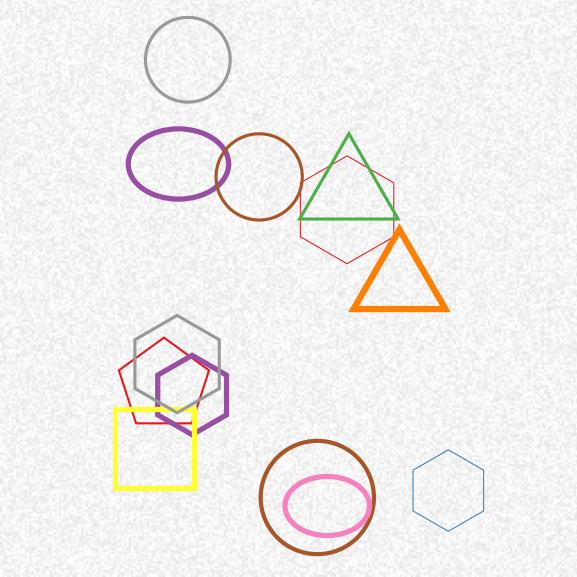[{"shape": "hexagon", "thickness": 0.5, "radius": 0.47, "center": [0.601, 0.636]}, {"shape": "pentagon", "thickness": 1, "radius": 0.41, "center": [0.284, 0.332]}, {"shape": "hexagon", "thickness": 0.5, "radius": 0.35, "center": [0.776, 0.15]}, {"shape": "triangle", "thickness": 1.5, "radius": 0.49, "center": [0.604, 0.669]}, {"shape": "oval", "thickness": 2.5, "radius": 0.43, "center": [0.309, 0.715]}, {"shape": "hexagon", "thickness": 2.5, "radius": 0.34, "center": [0.333, 0.315]}, {"shape": "triangle", "thickness": 3, "radius": 0.46, "center": [0.692, 0.51]}, {"shape": "square", "thickness": 2.5, "radius": 0.34, "center": [0.268, 0.223]}, {"shape": "circle", "thickness": 2, "radius": 0.49, "center": [0.549, 0.138]}, {"shape": "circle", "thickness": 1.5, "radius": 0.37, "center": [0.449, 0.693]}, {"shape": "oval", "thickness": 2.5, "radius": 0.37, "center": [0.567, 0.123]}, {"shape": "hexagon", "thickness": 1.5, "radius": 0.42, "center": [0.307, 0.369]}, {"shape": "circle", "thickness": 1.5, "radius": 0.37, "center": [0.325, 0.896]}]